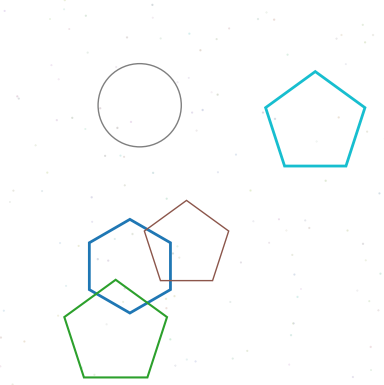[{"shape": "hexagon", "thickness": 2, "radius": 0.61, "center": [0.337, 0.309]}, {"shape": "pentagon", "thickness": 1.5, "radius": 0.7, "center": [0.3, 0.133]}, {"shape": "pentagon", "thickness": 1, "radius": 0.58, "center": [0.484, 0.364]}, {"shape": "circle", "thickness": 1, "radius": 0.54, "center": [0.363, 0.727]}, {"shape": "pentagon", "thickness": 2, "radius": 0.68, "center": [0.819, 0.678]}]